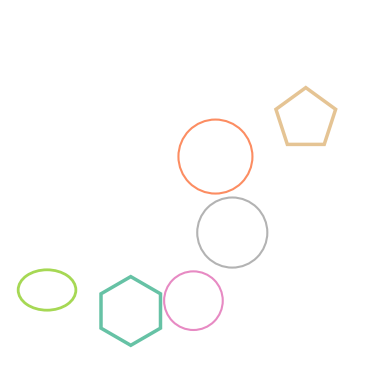[{"shape": "hexagon", "thickness": 2.5, "radius": 0.45, "center": [0.34, 0.192]}, {"shape": "circle", "thickness": 1.5, "radius": 0.48, "center": [0.56, 0.593]}, {"shape": "circle", "thickness": 1.5, "radius": 0.38, "center": [0.502, 0.219]}, {"shape": "oval", "thickness": 2, "radius": 0.37, "center": [0.122, 0.247]}, {"shape": "pentagon", "thickness": 2.5, "radius": 0.41, "center": [0.794, 0.691]}, {"shape": "circle", "thickness": 1.5, "radius": 0.46, "center": [0.603, 0.396]}]